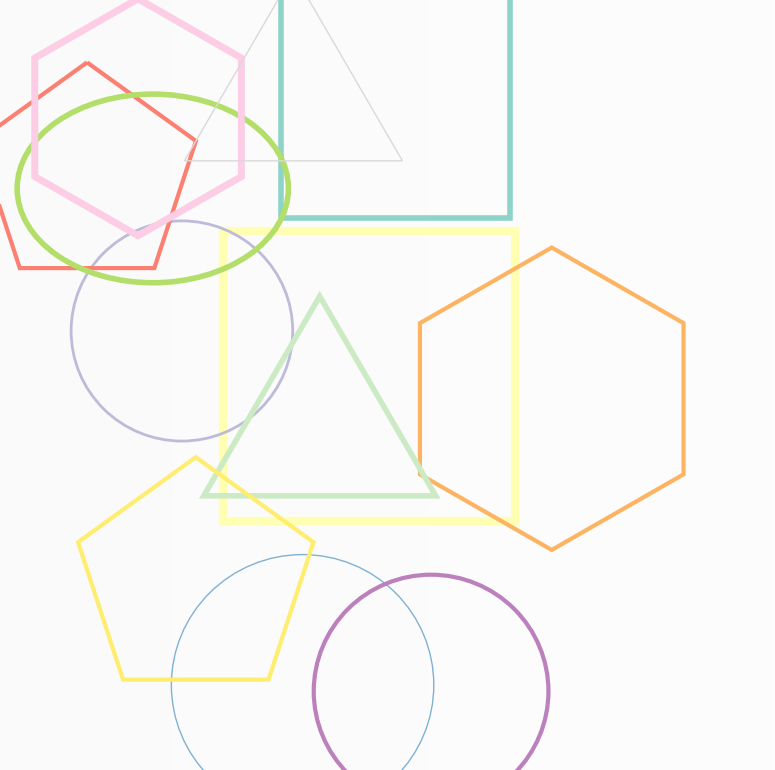[{"shape": "square", "thickness": 2, "radius": 0.74, "center": [0.51, 0.864]}, {"shape": "square", "thickness": 3, "radius": 0.94, "center": [0.476, 0.512]}, {"shape": "circle", "thickness": 1, "radius": 0.71, "center": [0.235, 0.57]}, {"shape": "pentagon", "thickness": 1.5, "radius": 0.74, "center": [0.112, 0.771]}, {"shape": "circle", "thickness": 0.5, "radius": 0.85, "center": [0.39, 0.11]}, {"shape": "hexagon", "thickness": 1.5, "radius": 0.98, "center": [0.712, 0.482]}, {"shape": "oval", "thickness": 2, "radius": 0.88, "center": [0.197, 0.755]}, {"shape": "hexagon", "thickness": 2.5, "radius": 0.77, "center": [0.178, 0.848]}, {"shape": "triangle", "thickness": 0.5, "radius": 0.81, "center": [0.379, 0.872]}, {"shape": "circle", "thickness": 1.5, "radius": 0.76, "center": [0.556, 0.102]}, {"shape": "triangle", "thickness": 2, "radius": 0.86, "center": [0.413, 0.442]}, {"shape": "pentagon", "thickness": 1.5, "radius": 0.8, "center": [0.253, 0.247]}]